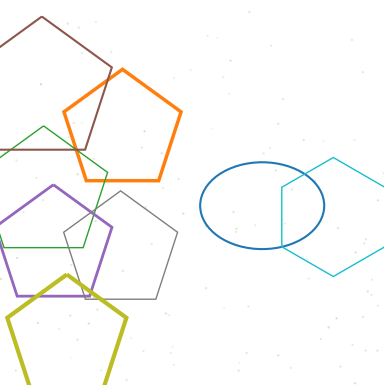[{"shape": "oval", "thickness": 1.5, "radius": 0.81, "center": [0.681, 0.466]}, {"shape": "pentagon", "thickness": 2.5, "radius": 0.8, "center": [0.318, 0.66]}, {"shape": "pentagon", "thickness": 1, "radius": 0.87, "center": [0.113, 0.498]}, {"shape": "pentagon", "thickness": 2, "radius": 0.8, "center": [0.139, 0.36]}, {"shape": "pentagon", "thickness": 1.5, "radius": 0.96, "center": [0.109, 0.766]}, {"shape": "pentagon", "thickness": 1, "radius": 0.78, "center": [0.313, 0.349]}, {"shape": "pentagon", "thickness": 3, "radius": 0.81, "center": [0.174, 0.124]}, {"shape": "hexagon", "thickness": 1, "radius": 0.77, "center": [0.866, 0.436]}]